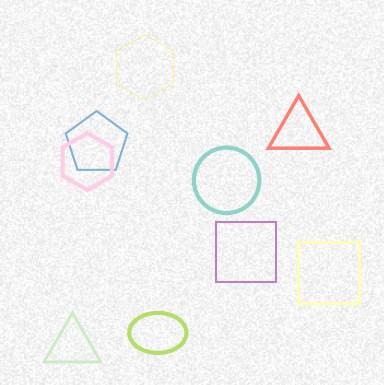[{"shape": "circle", "thickness": 3, "radius": 0.43, "center": [0.589, 0.532]}, {"shape": "square", "thickness": 2, "radius": 0.4, "center": [0.854, 0.292]}, {"shape": "triangle", "thickness": 2.5, "radius": 0.45, "center": [0.776, 0.661]}, {"shape": "pentagon", "thickness": 1.5, "radius": 0.42, "center": [0.251, 0.627]}, {"shape": "oval", "thickness": 3, "radius": 0.37, "center": [0.41, 0.135]}, {"shape": "hexagon", "thickness": 3, "radius": 0.37, "center": [0.227, 0.58]}, {"shape": "square", "thickness": 1.5, "radius": 0.39, "center": [0.638, 0.346]}, {"shape": "triangle", "thickness": 2, "radius": 0.42, "center": [0.188, 0.102]}, {"shape": "hexagon", "thickness": 0.5, "radius": 0.42, "center": [0.376, 0.825]}]